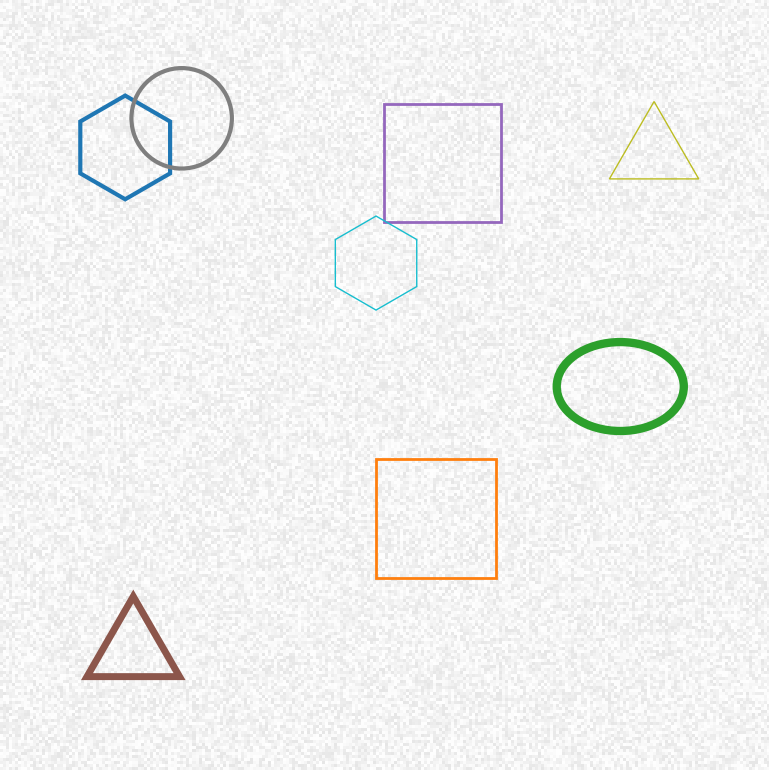[{"shape": "hexagon", "thickness": 1.5, "radius": 0.34, "center": [0.163, 0.809]}, {"shape": "square", "thickness": 1, "radius": 0.39, "center": [0.566, 0.327]}, {"shape": "oval", "thickness": 3, "radius": 0.41, "center": [0.806, 0.498]}, {"shape": "square", "thickness": 1, "radius": 0.38, "center": [0.575, 0.788]}, {"shape": "triangle", "thickness": 2.5, "radius": 0.35, "center": [0.173, 0.156]}, {"shape": "circle", "thickness": 1.5, "radius": 0.33, "center": [0.236, 0.846]}, {"shape": "triangle", "thickness": 0.5, "radius": 0.33, "center": [0.849, 0.801]}, {"shape": "hexagon", "thickness": 0.5, "radius": 0.31, "center": [0.488, 0.658]}]